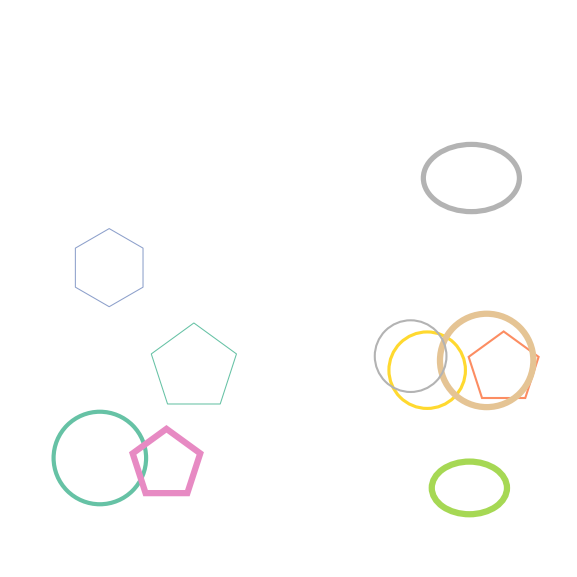[{"shape": "pentagon", "thickness": 0.5, "radius": 0.39, "center": [0.336, 0.362]}, {"shape": "circle", "thickness": 2, "radius": 0.4, "center": [0.173, 0.206]}, {"shape": "pentagon", "thickness": 1, "radius": 0.32, "center": [0.872, 0.361]}, {"shape": "hexagon", "thickness": 0.5, "radius": 0.34, "center": [0.189, 0.536]}, {"shape": "pentagon", "thickness": 3, "radius": 0.31, "center": [0.288, 0.195]}, {"shape": "oval", "thickness": 3, "radius": 0.33, "center": [0.813, 0.154]}, {"shape": "circle", "thickness": 1.5, "radius": 0.33, "center": [0.74, 0.358]}, {"shape": "circle", "thickness": 3, "radius": 0.4, "center": [0.843, 0.375]}, {"shape": "circle", "thickness": 1, "radius": 0.31, "center": [0.711, 0.382]}, {"shape": "oval", "thickness": 2.5, "radius": 0.42, "center": [0.816, 0.691]}]